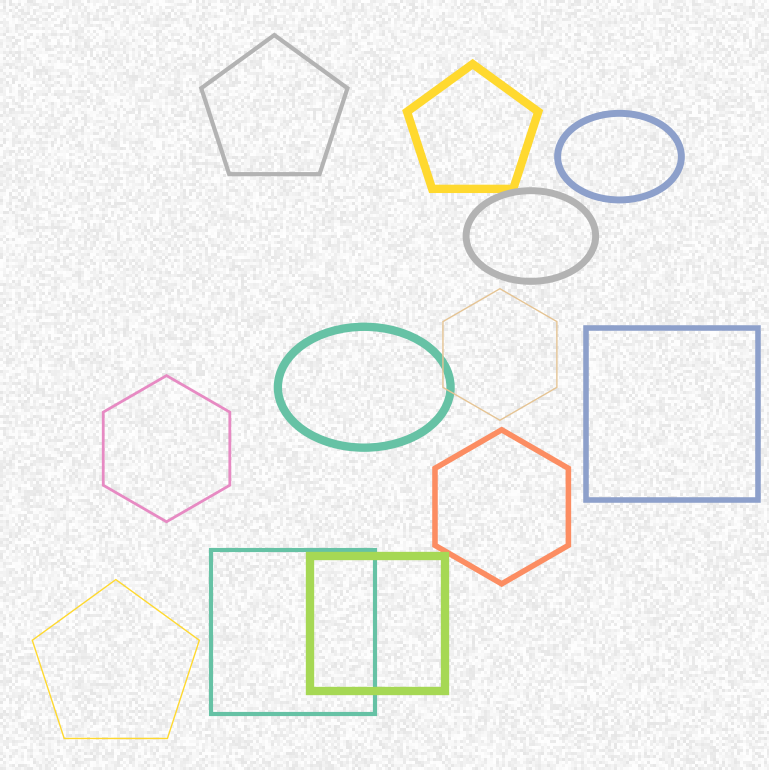[{"shape": "square", "thickness": 1.5, "radius": 0.53, "center": [0.38, 0.179]}, {"shape": "oval", "thickness": 3, "radius": 0.56, "center": [0.473, 0.497]}, {"shape": "hexagon", "thickness": 2, "radius": 0.5, "center": [0.652, 0.342]}, {"shape": "square", "thickness": 2, "radius": 0.56, "center": [0.872, 0.462]}, {"shape": "oval", "thickness": 2.5, "radius": 0.4, "center": [0.805, 0.797]}, {"shape": "hexagon", "thickness": 1, "radius": 0.47, "center": [0.216, 0.417]}, {"shape": "square", "thickness": 3, "radius": 0.44, "center": [0.491, 0.191]}, {"shape": "pentagon", "thickness": 3, "radius": 0.45, "center": [0.614, 0.827]}, {"shape": "pentagon", "thickness": 0.5, "radius": 0.57, "center": [0.15, 0.133]}, {"shape": "hexagon", "thickness": 0.5, "radius": 0.43, "center": [0.649, 0.54]}, {"shape": "pentagon", "thickness": 1.5, "radius": 0.5, "center": [0.356, 0.855]}, {"shape": "oval", "thickness": 2.5, "radius": 0.42, "center": [0.689, 0.693]}]